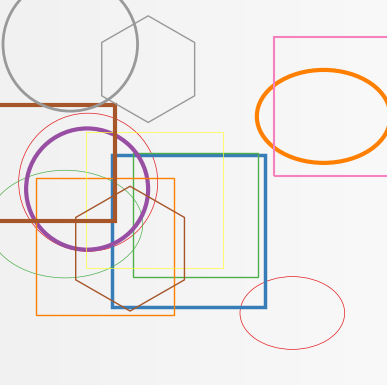[{"shape": "circle", "thickness": 0.5, "radius": 0.9, "center": [0.228, 0.527]}, {"shape": "oval", "thickness": 0.5, "radius": 0.68, "center": [0.754, 0.187]}, {"shape": "square", "thickness": 2.5, "radius": 0.99, "center": [0.485, 0.4]}, {"shape": "square", "thickness": 1, "radius": 0.81, "center": [0.505, 0.441]}, {"shape": "oval", "thickness": 0.5, "radius": 1.0, "center": [0.169, 0.418]}, {"shape": "circle", "thickness": 3, "radius": 0.79, "center": [0.225, 0.509]}, {"shape": "oval", "thickness": 3, "radius": 0.86, "center": [0.835, 0.698]}, {"shape": "square", "thickness": 1, "radius": 0.89, "center": [0.272, 0.359]}, {"shape": "square", "thickness": 0.5, "radius": 0.88, "center": [0.399, 0.481]}, {"shape": "hexagon", "thickness": 1, "radius": 0.81, "center": [0.336, 0.354]}, {"shape": "square", "thickness": 3, "radius": 0.75, "center": [0.146, 0.576]}, {"shape": "square", "thickness": 1.5, "radius": 0.9, "center": [0.887, 0.723]}, {"shape": "circle", "thickness": 2, "radius": 0.87, "center": [0.181, 0.885]}, {"shape": "hexagon", "thickness": 1, "radius": 0.69, "center": [0.382, 0.82]}]